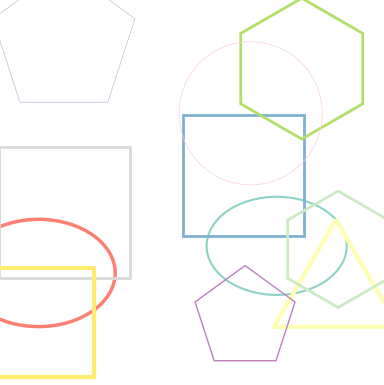[{"shape": "oval", "thickness": 1.5, "radius": 0.91, "center": [0.719, 0.361]}, {"shape": "triangle", "thickness": 3, "radius": 0.93, "center": [0.873, 0.244]}, {"shape": "pentagon", "thickness": 0.5, "radius": 0.97, "center": [0.166, 0.891]}, {"shape": "oval", "thickness": 2.5, "radius": 1.0, "center": [0.1, 0.291]}, {"shape": "square", "thickness": 2, "radius": 0.78, "center": [0.633, 0.544]}, {"shape": "hexagon", "thickness": 2, "radius": 0.91, "center": [0.784, 0.822]}, {"shape": "circle", "thickness": 0.5, "radius": 0.93, "center": [0.651, 0.706]}, {"shape": "square", "thickness": 2, "radius": 0.85, "center": [0.167, 0.448]}, {"shape": "pentagon", "thickness": 1, "radius": 0.68, "center": [0.637, 0.174]}, {"shape": "hexagon", "thickness": 2, "radius": 0.76, "center": [0.878, 0.353]}, {"shape": "square", "thickness": 3, "radius": 0.71, "center": [0.101, 0.163]}]